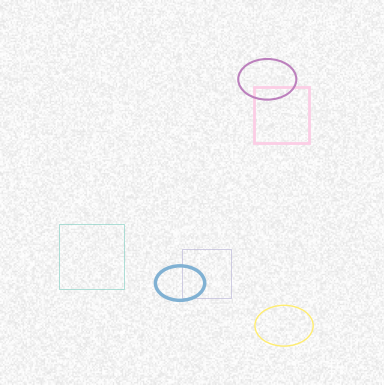[{"shape": "square", "thickness": 0.5, "radius": 0.42, "center": [0.238, 0.334]}, {"shape": "square", "thickness": 0.5, "radius": 0.32, "center": [0.537, 0.29]}, {"shape": "oval", "thickness": 2.5, "radius": 0.32, "center": [0.468, 0.265]}, {"shape": "square", "thickness": 2, "radius": 0.36, "center": [0.732, 0.701]}, {"shape": "oval", "thickness": 1.5, "radius": 0.38, "center": [0.694, 0.794]}, {"shape": "oval", "thickness": 1, "radius": 0.38, "center": [0.738, 0.154]}]